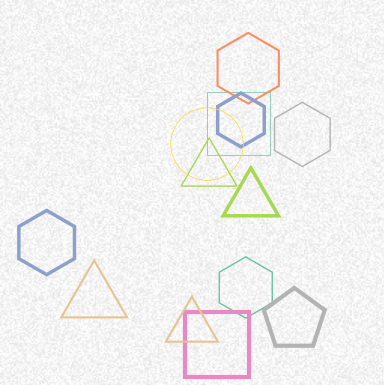[{"shape": "hexagon", "thickness": 1, "radius": 0.4, "center": [0.638, 0.253]}, {"shape": "square", "thickness": 0.5, "radius": 0.41, "center": [0.62, 0.679]}, {"shape": "hexagon", "thickness": 1.5, "radius": 0.46, "center": [0.645, 0.823]}, {"shape": "hexagon", "thickness": 2.5, "radius": 0.42, "center": [0.121, 0.37]}, {"shape": "hexagon", "thickness": 2.5, "radius": 0.35, "center": [0.626, 0.688]}, {"shape": "square", "thickness": 3, "radius": 0.42, "center": [0.564, 0.105]}, {"shape": "triangle", "thickness": 2.5, "radius": 0.42, "center": [0.651, 0.481]}, {"shape": "triangle", "thickness": 1, "radius": 0.42, "center": [0.543, 0.558]}, {"shape": "circle", "thickness": 0.5, "radius": 0.47, "center": [0.538, 0.626]}, {"shape": "triangle", "thickness": 1.5, "radius": 0.49, "center": [0.245, 0.225]}, {"shape": "triangle", "thickness": 1.5, "radius": 0.39, "center": [0.498, 0.152]}, {"shape": "pentagon", "thickness": 3, "radius": 0.42, "center": [0.764, 0.169]}, {"shape": "hexagon", "thickness": 1, "radius": 0.42, "center": [0.785, 0.651]}]